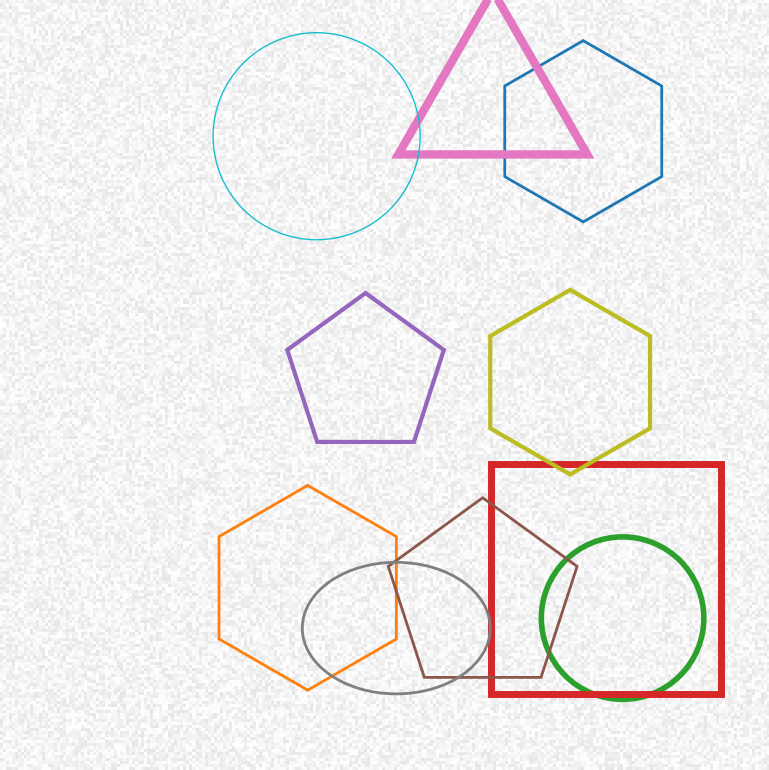[{"shape": "hexagon", "thickness": 1, "radius": 0.59, "center": [0.757, 0.83]}, {"shape": "hexagon", "thickness": 1, "radius": 0.66, "center": [0.4, 0.237]}, {"shape": "circle", "thickness": 2, "radius": 0.53, "center": [0.809, 0.197]}, {"shape": "square", "thickness": 2.5, "radius": 0.75, "center": [0.787, 0.248]}, {"shape": "pentagon", "thickness": 1.5, "radius": 0.53, "center": [0.475, 0.513]}, {"shape": "pentagon", "thickness": 1, "radius": 0.64, "center": [0.627, 0.225]}, {"shape": "triangle", "thickness": 3, "radius": 0.71, "center": [0.64, 0.87]}, {"shape": "oval", "thickness": 1, "radius": 0.61, "center": [0.515, 0.184]}, {"shape": "hexagon", "thickness": 1.5, "radius": 0.6, "center": [0.74, 0.504]}, {"shape": "circle", "thickness": 0.5, "radius": 0.67, "center": [0.411, 0.823]}]